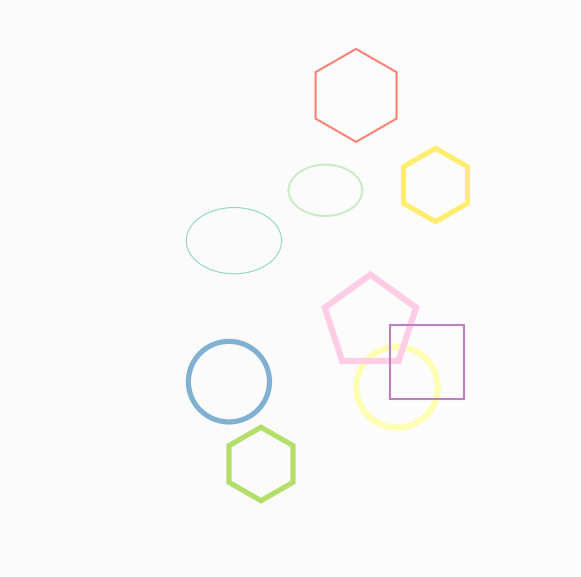[{"shape": "oval", "thickness": 0.5, "radius": 0.41, "center": [0.403, 0.582]}, {"shape": "circle", "thickness": 3, "radius": 0.35, "center": [0.683, 0.329]}, {"shape": "hexagon", "thickness": 1, "radius": 0.4, "center": [0.613, 0.834]}, {"shape": "circle", "thickness": 2.5, "radius": 0.35, "center": [0.394, 0.338]}, {"shape": "hexagon", "thickness": 2.5, "radius": 0.32, "center": [0.449, 0.196]}, {"shape": "pentagon", "thickness": 3, "radius": 0.41, "center": [0.637, 0.441]}, {"shape": "square", "thickness": 1, "radius": 0.32, "center": [0.735, 0.372]}, {"shape": "oval", "thickness": 1, "radius": 0.32, "center": [0.56, 0.67]}, {"shape": "hexagon", "thickness": 2.5, "radius": 0.32, "center": [0.749, 0.679]}]